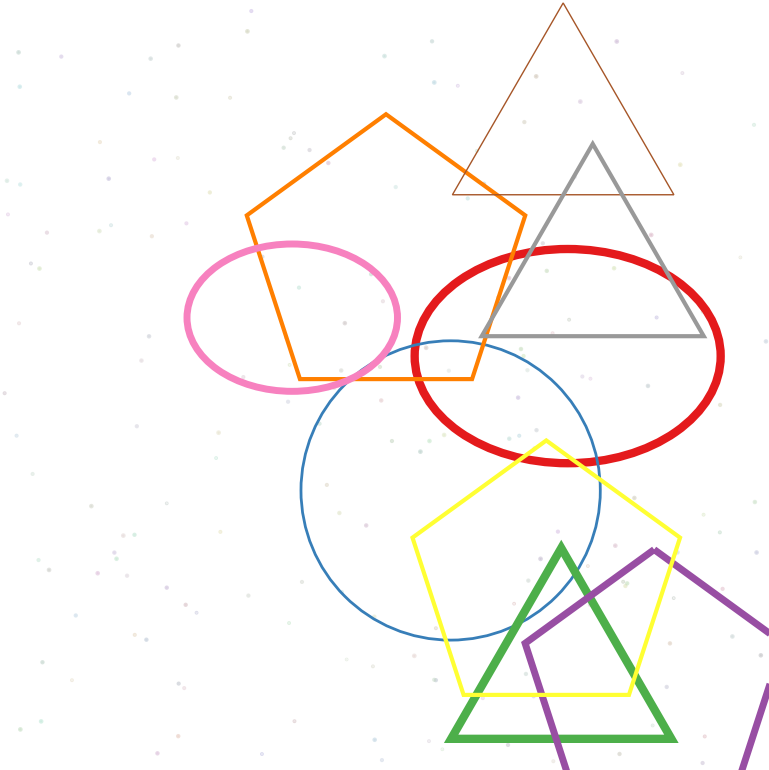[{"shape": "oval", "thickness": 3, "radius": 0.99, "center": [0.737, 0.538]}, {"shape": "circle", "thickness": 1, "radius": 0.97, "center": [0.585, 0.363]}, {"shape": "triangle", "thickness": 3, "radius": 0.83, "center": [0.729, 0.123]}, {"shape": "pentagon", "thickness": 2.5, "radius": 0.88, "center": [0.85, 0.11]}, {"shape": "pentagon", "thickness": 1.5, "radius": 0.95, "center": [0.501, 0.661]}, {"shape": "pentagon", "thickness": 1.5, "radius": 0.91, "center": [0.709, 0.245]}, {"shape": "triangle", "thickness": 0.5, "radius": 0.83, "center": [0.731, 0.83]}, {"shape": "oval", "thickness": 2.5, "radius": 0.68, "center": [0.38, 0.587]}, {"shape": "triangle", "thickness": 1.5, "radius": 0.83, "center": [0.77, 0.647]}]